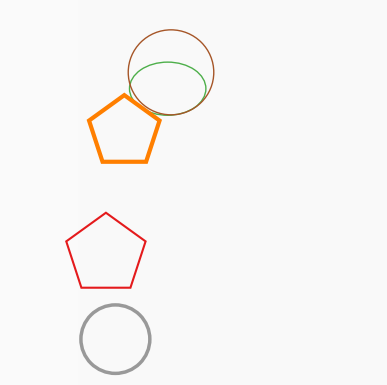[{"shape": "pentagon", "thickness": 1.5, "radius": 0.54, "center": [0.273, 0.34]}, {"shape": "oval", "thickness": 1, "radius": 0.49, "center": [0.433, 0.77]}, {"shape": "pentagon", "thickness": 3, "radius": 0.48, "center": [0.321, 0.657]}, {"shape": "circle", "thickness": 1, "radius": 0.55, "center": [0.441, 0.812]}, {"shape": "circle", "thickness": 2.5, "radius": 0.44, "center": [0.298, 0.119]}]